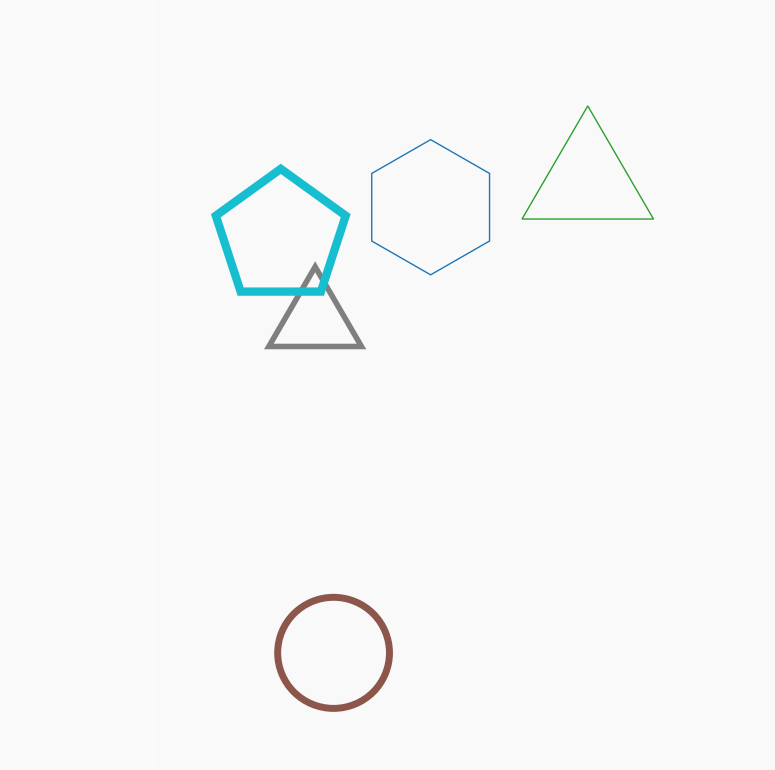[{"shape": "hexagon", "thickness": 0.5, "radius": 0.44, "center": [0.556, 0.731]}, {"shape": "triangle", "thickness": 0.5, "radius": 0.49, "center": [0.758, 0.765]}, {"shape": "circle", "thickness": 2.5, "radius": 0.36, "center": [0.43, 0.152]}, {"shape": "triangle", "thickness": 2, "radius": 0.35, "center": [0.407, 0.585]}, {"shape": "pentagon", "thickness": 3, "radius": 0.44, "center": [0.362, 0.693]}]